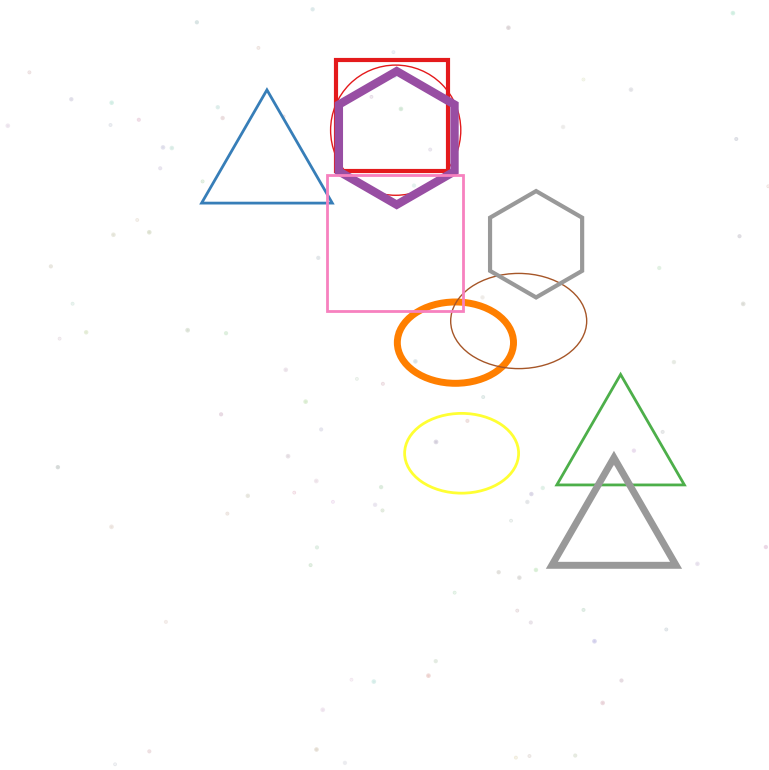[{"shape": "circle", "thickness": 0.5, "radius": 0.42, "center": [0.514, 0.831]}, {"shape": "square", "thickness": 1.5, "radius": 0.36, "center": [0.509, 0.85]}, {"shape": "triangle", "thickness": 1, "radius": 0.49, "center": [0.347, 0.785]}, {"shape": "triangle", "thickness": 1, "radius": 0.48, "center": [0.806, 0.418]}, {"shape": "hexagon", "thickness": 3, "radius": 0.43, "center": [0.515, 0.821]}, {"shape": "oval", "thickness": 2.5, "radius": 0.38, "center": [0.591, 0.555]}, {"shape": "oval", "thickness": 1, "radius": 0.37, "center": [0.6, 0.411]}, {"shape": "oval", "thickness": 0.5, "radius": 0.44, "center": [0.674, 0.583]}, {"shape": "square", "thickness": 1, "radius": 0.44, "center": [0.513, 0.685]}, {"shape": "hexagon", "thickness": 1.5, "radius": 0.35, "center": [0.696, 0.683]}, {"shape": "triangle", "thickness": 2.5, "radius": 0.47, "center": [0.797, 0.312]}]